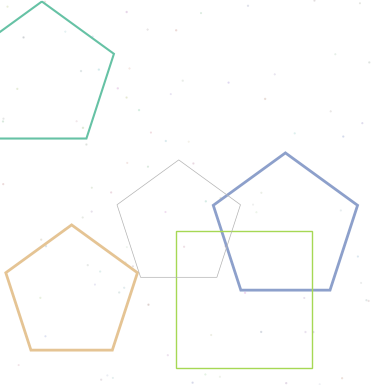[{"shape": "pentagon", "thickness": 1.5, "radius": 0.98, "center": [0.109, 0.799]}, {"shape": "pentagon", "thickness": 2, "radius": 0.99, "center": [0.741, 0.406]}, {"shape": "square", "thickness": 1, "radius": 0.89, "center": [0.634, 0.223]}, {"shape": "pentagon", "thickness": 2, "radius": 0.9, "center": [0.186, 0.236]}, {"shape": "pentagon", "thickness": 0.5, "radius": 0.84, "center": [0.464, 0.416]}]